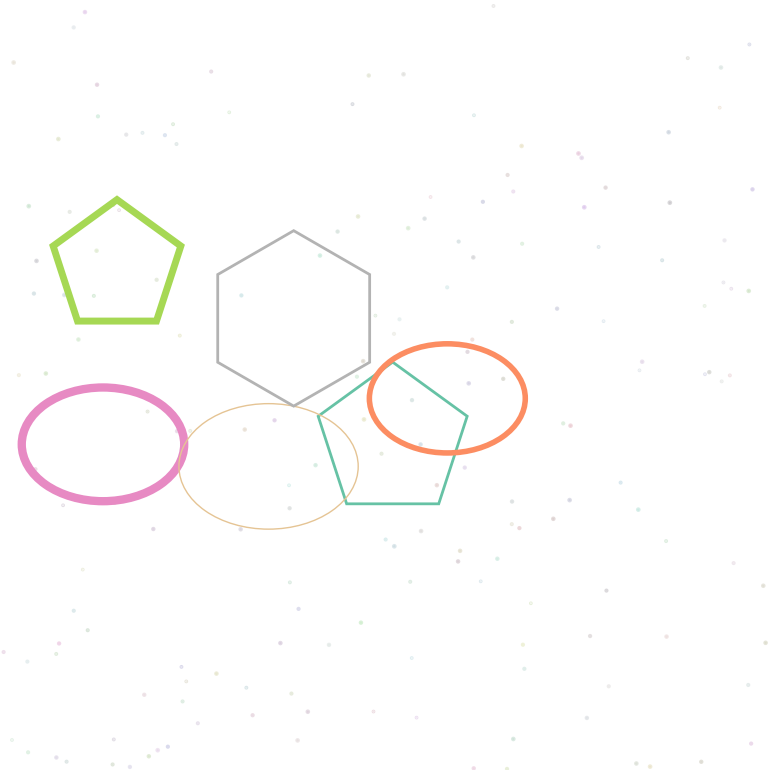[{"shape": "pentagon", "thickness": 1, "radius": 0.51, "center": [0.51, 0.428]}, {"shape": "oval", "thickness": 2, "radius": 0.51, "center": [0.581, 0.483]}, {"shape": "oval", "thickness": 3, "radius": 0.53, "center": [0.134, 0.423]}, {"shape": "pentagon", "thickness": 2.5, "radius": 0.44, "center": [0.152, 0.654]}, {"shape": "oval", "thickness": 0.5, "radius": 0.58, "center": [0.349, 0.394]}, {"shape": "hexagon", "thickness": 1, "radius": 0.57, "center": [0.381, 0.586]}]